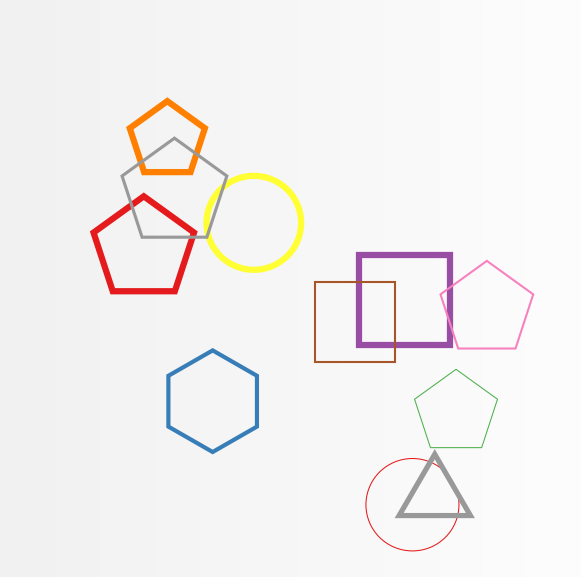[{"shape": "circle", "thickness": 0.5, "radius": 0.4, "center": [0.71, 0.125]}, {"shape": "pentagon", "thickness": 3, "radius": 0.45, "center": [0.247, 0.568]}, {"shape": "hexagon", "thickness": 2, "radius": 0.44, "center": [0.366, 0.304]}, {"shape": "pentagon", "thickness": 0.5, "radius": 0.37, "center": [0.785, 0.285]}, {"shape": "square", "thickness": 3, "radius": 0.39, "center": [0.696, 0.48]}, {"shape": "pentagon", "thickness": 3, "radius": 0.34, "center": [0.288, 0.756]}, {"shape": "circle", "thickness": 3, "radius": 0.41, "center": [0.437, 0.613]}, {"shape": "square", "thickness": 1, "radius": 0.35, "center": [0.611, 0.441]}, {"shape": "pentagon", "thickness": 1, "radius": 0.42, "center": [0.838, 0.464]}, {"shape": "pentagon", "thickness": 1.5, "radius": 0.47, "center": [0.3, 0.665]}, {"shape": "triangle", "thickness": 2.5, "radius": 0.35, "center": [0.748, 0.142]}]